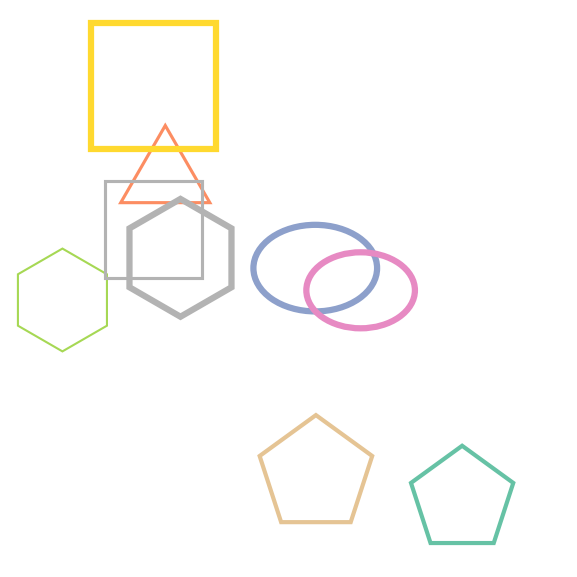[{"shape": "pentagon", "thickness": 2, "radius": 0.47, "center": [0.8, 0.134]}, {"shape": "triangle", "thickness": 1.5, "radius": 0.45, "center": [0.286, 0.693]}, {"shape": "oval", "thickness": 3, "radius": 0.54, "center": [0.546, 0.535]}, {"shape": "oval", "thickness": 3, "radius": 0.47, "center": [0.624, 0.496]}, {"shape": "hexagon", "thickness": 1, "radius": 0.45, "center": [0.108, 0.48]}, {"shape": "square", "thickness": 3, "radius": 0.54, "center": [0.265, 0.85]}, {"shape": "pentagon", "thickness": 2, "radius": 0.51, "center": [0.547, 0.178]}, {"shape": "square", "thickness": 1.5, "radius": 0.42, "center": [0.266, 0.602]}, {"shape": "hexagon", "thickness": 3, "radius": 0.51, "center": [0.313, 0.553]}]